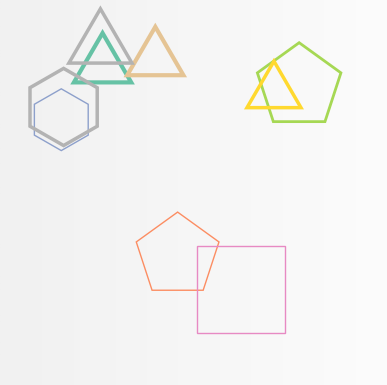[{"shape": "triangle", "thickness": 3, "radius": 0.43, "center": [0.265, 0.829]}, {"shape": "pentagon", "thickness": 1, "radius": 0.56, "center": [0.458, 0.337]}, {"shape": "hexagon", "thickness": 1, "radius": 0.4, "center": [0.158, 0.689]}, {"shape": "square", "thickness": 1, "radius": 0.56, "center": [0.622, 0.247]}, {"shape": "pentagon", "thickness": 2, "radius": 0.57, "center": [0.772, 0.776]}, {"shape": "triangle", "thickness": 2.5, "radius": 0.4, "center": [0.707, 0.761]}, {"shape": "triangle", "thickness": 3, "radius": 0.42, "center": [0.401, 0.847]}, {"shape": "triangle", "thickness": 2.5, "radius": 0.47, "center": [0.259, 0.883]}, {"shape": "hexagon", "thickness": 2.5, "radius": 0.5, "center": [0.164, 0.722]}]